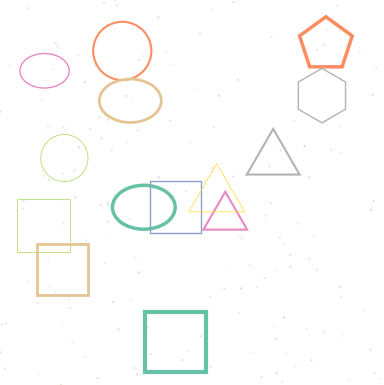[{"shape": "oval", "thickness": 2.5, "radius": 0.41, "center": [0.374, 0.462]}, {"shape": "square", "thickness": 3, "radius": 0.39, "center": [0.455, 0.112]}, {"shape": "pentagon", "thickness": 2.5, "radius": 0.36, "center": [0.846, 0.885]}, {"shape": "circle", "thickness": 1.5, "radius": 0.38, "center": [0.318, 0.868]}, {"shape": "square", "thickness": 1, "radius": 0.33, "center": [0.455, 0.462]}, {"shape": "oval", "thickness": 1, "radius": 0.32, "center": [0.116, 0.816]}, {"shape": "triangle", "thickness": 1.5, "radius": 0.33, "center": [0.585, 0.436]}, {"shape": "square", "thickness": 0.5, "radius": 0.34, "center": [0.112, 0.414]}, {"shape": "circle", "thickness": 0.5, "radius": 0.31, "center": [0.167, 0.589]}, {"shape": "triangle", "thickness": 0.5, "radius": 0.42, "center": [0.563, 0.491]}, {"shape": "square", "thickness": 2, "radius": 0.33, "center": [0.162, 0.301]}, {"shape": "oval", "thickness": 2, "radius": 0.4, "center": [0.338, 0.738]}, {"shape": "triangle", "thickness": 1.5, "radius": 0.4, "center": [0.71, 0.586]}, {"shape": "hexagon", "thickness": 1, "radius": 0.35, "center": [0.836, 0.752]}]